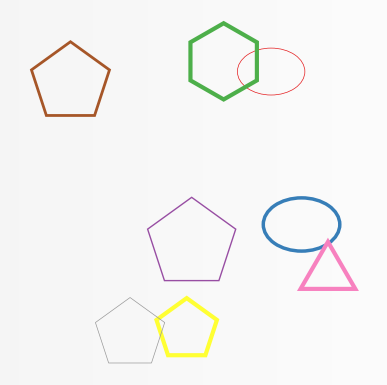[{"shape": "oval", "thickness": 0.5, "radius": 0.44, "center": [0.7, 0.814]}, {"shape": "oval", "thickness": 2.5, "radius": 0.49, "center": [0.778, 0.417]}, {"shape": "hexagon", "thickness": 3, "radius": 0.49, "center": [0.577, 0.841]}, {"shape": "pentagon", "thickness": 1, "radius": 0.6, "center": [0.495, 0.368]}, {"shape": "pentagon", "thickness": 3, "radius": 0.41, "center": [0.482, 0.144]}, {"shape": "pentagon", "thickness": 2, "radius": 0.53, "center": [0.182, 0.786]}, {"shape": "triangle", "thickness": 3, "radius": 0.41, "center": [0.846, 0.29]}, {"shape": "pentagon", "thickness": 0.5, "radius": 0.47, "center": [0.336, 0.133]}]